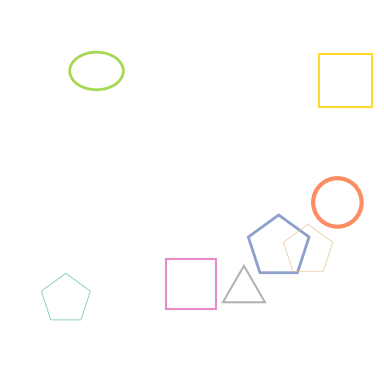[{"shape": "pentagon", "thickness": 0.5, "radius": 0.33, "center": [0.171, 0.223]}, {"shape": "circle", "thickness": 3, "radius": 0.31, "center": [0.876, 0.474]}, {"shape": "pentagon", "thickness": 2, "radius": 0.41, "center": [0.724, 0.359]}, {"shape": "square", "thickness": 1.5, "radius": 0.33, "center": [0.496, 0.263]}, {"shape": "oval", "thickness": 2, "radius": 0.35, "center": [0.251, 0.816]}, {"shape": "square", "thickness": 1.5, "radius": 0.34, "center": [0.897, 0.791]}, {"shape": "pentagon", "thickness": 0.5, "radius": 0.34, "center": [0.8, 0.35]}, {"shape": "triangle", "thickness": 1.5, "radius": 0.32, "center": [0.634, 0.246]}]